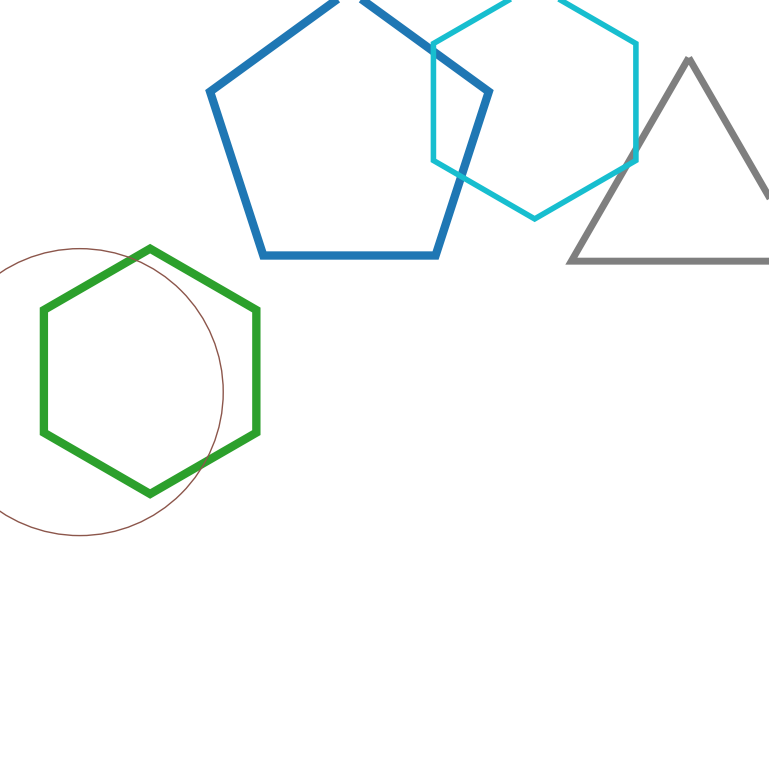[{"shape": "pentagon", "thickness": 3, "radius": 0.95, "center": [0.454, 0.822]}, {"shape": "hexagon", "thickness": 3, "radius": 0.8, "center": [0.195, 0.518]}, {"shape": "circle", "thickness": 0.5, "radius": 0.93, "center": [0.104, 0.491]}, {"shape": "triangle", "thickness": 2.5, "radius": 0.88, "center": [0.894, 0.749]}, {"shape": "hexagon", "thickness": 2, "radius": 0.76, "center": [0.694, 0.868]}]